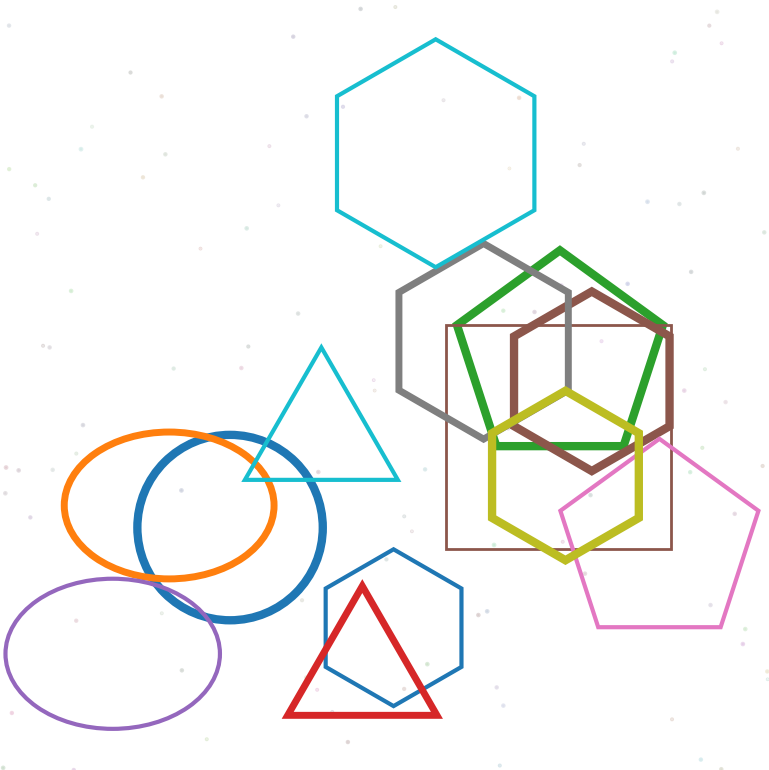[{"shape": "hexagon", "thickness": 1.5, "radius": 0.51, "center": [0.511, 0.185]}, {"shape": "circle", "thickness": 3, "radius": 0.6, "center": [0.299, 0.315]}, {"shape": "oval", "thickness": 2.5, "radius": 0.68, "center": [0.22, 0.344]}, {"shape": "pentagon", "thickness": 3, "radius": 0.7, "center": [0.727, 0.534]}, {"shape": "triangle", "thickness": 2.5, "radius": 0.56, "center": [0.471, 0.127]}, {"shape": "oval", "thickness": 1.5, "radius": 0.7, "center": [0.146, 0.151]}, {"shape": "hexagon", "thickness": 3, "radius": 0.58, "center": [0.769, 0.505]}, {"shape": "square", "thickness": 1, "radius": 0.73, "center": [0.725, 0.433]}, {"shape": "pentagon", "thickness": 1.5, "radius": 0.68, "center": [0.856, 0.295]}, {"shape": "hexagon", "thickness": 2.5, "radius": 0.64, "center": [0.628, 0.557]}, {"shape": "hexagon", "thickness": 3, "radius": 0.55, "center": [0.734, 0.382]}, {"shape": "hexagon", "thickness": 1.5, "radius": 0.74, "center": [0.566, 0.801]}, {"shape": "triangle", "thickness": 1.5, "radius": 0.57, "center": [0.417, 0.434]}]